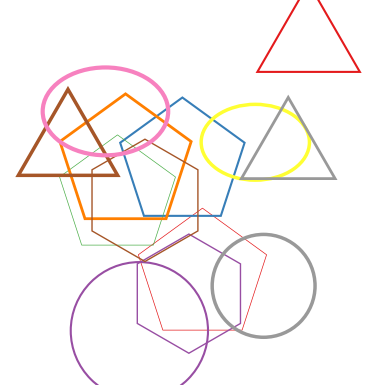[{"shape": "pentagon", "thickness": 0.5, "radius": 0.88, "center": [0.526, 0.284]}, {"shape": "triangle", "thickness": 1.5, "radius": 0.77, "center": [0.802, 0.89]}, {"shape": "pentagon", "thickness": 1.5, "radius": 0.85, "center": [0.474, 0.577]}, {"shape": "pentagon", "thickness": 0.5, "radius": 0.79, "center": [0.305, 0.491]}, {"shape": "circle", "thickness": 1.5, "radius": 0.89, "center": [0.362, 0.141]}, {"shape": "hexagon", "thickness": 1, "radius": 0.77, "center": [0.491, 0.237]}, {"shape": "pentagon", "thickness": 2, "radius": 0.9, "center": [0.326, 0.577]}, {"shape": "oval", "thickness": 2.5, "radius": 0.7, "center": [0.663, 0.631]}, {"shape": "hexagon", "thickness": 1, "radius": 0.79, "center": [0.377, 0.48]}, {"shape": "triangle", "thickness": 2.5, "radius": 0.74, "center": [0.177, 0.619]}, {"shape": "oval", "thickness": 3, "radius": 0.81, "center": [0.274, 0.711]}, {"shape": "circle", "thickness": 2.5, "radius": 0.67, "center": [0.685, 0.258]}, {"shape": "triangle", "thickness": 2, "radius": 0.7, "center": [0.749, 0.606]}]